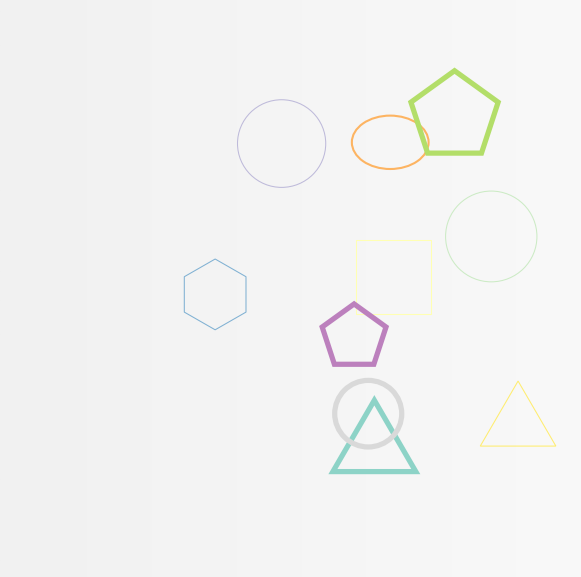[{"shape": "triangle", "thickness": 2.5, "radius": 0.41, "center": [0.644, 0.224]}, {"shape": "square", "thickness": 0.5, "radius": 0.32, "center": [0.677, 0.52]}, {"shape": "circle", "thickness": 0.5, "radius": 0.38, "center": [0.485, 0.751]}, {"shape": "hexagon", "thickness": 0.5, "radius": 0.31, "center": [0.37, 0.489]}, {"shape": "oval", "thickness": 1, "radius": 0.33, "center": [0.671, 0.753]}, {"shape": "pentagon", "thickness": 2.5, "radius": 0.39, "center": [0.782, 0.798]}, {"shape": "circle", "thickness": 2.5, "radius": 0.29, "center": [0.633, 0.283]}, {"shape": "pentagon", "thickness": 2.5, "radius": 0.29, "center": [0.609, 0.415]}, {"shape": "circle", "thickness": 0.5, "radius": 0.39, "center": [0.845, 0.59]}, {"shape": "triangle", "thickness": 0.5, "radius": 0.38, "center": [0.891, 0.264]}]